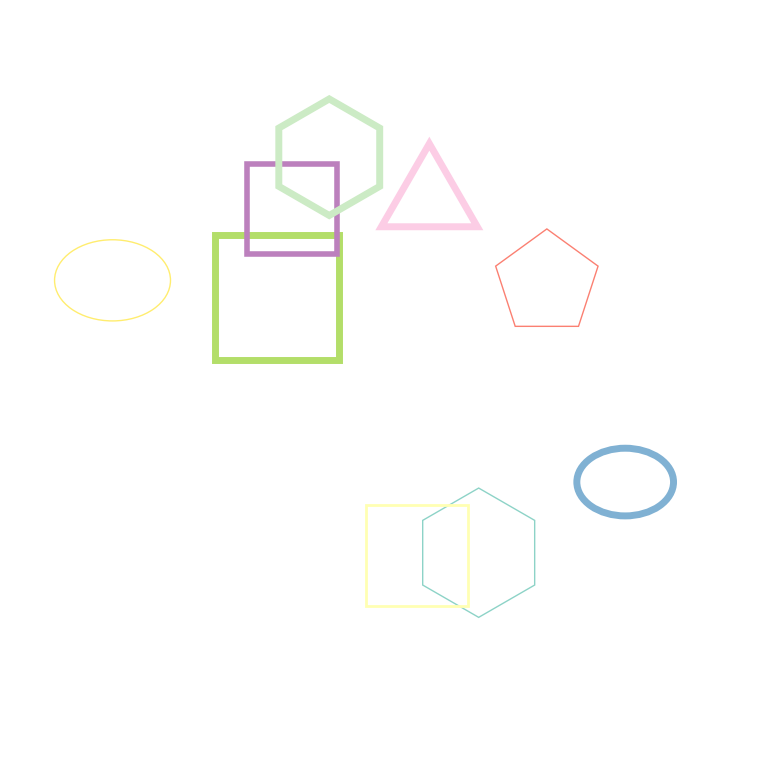[{"shape": "hexagon", "thickness": 0.5, "radius": 0.42, "center": [0.622, 0.282]}, {"shape": "square", "thickness": 1, "radius": 0.33, "center": [0.542, 0.279]}, {"shape": "pentagon", "thickness": 0.5, "radius": 0.35, "center": [0.71, 0.633]}, {"shape": "oval", "thickness": 2.5, "radius": 0.31, "center": [0.812, 0.374]}, {"shape": "square", "thickness": 2.5, "radius": 0.4, "center": [0.36, 0.614]}, {"shape": "triangle", "thickness": 2.5, "radius": 0.36, "center": [0.558, 0.741]}, {"shape": "square", "thickness": 2, "radius": 0.29, "center": [0.379, 0.729]}, {"shape": "hexagon", "thickness": 2.5, "radius": 0.38, "center": [0.428, 0.796]}, {"shape": "oval", "thickness": 0.5, "radius": 0.38, "center": [0.146, 0.636]}]